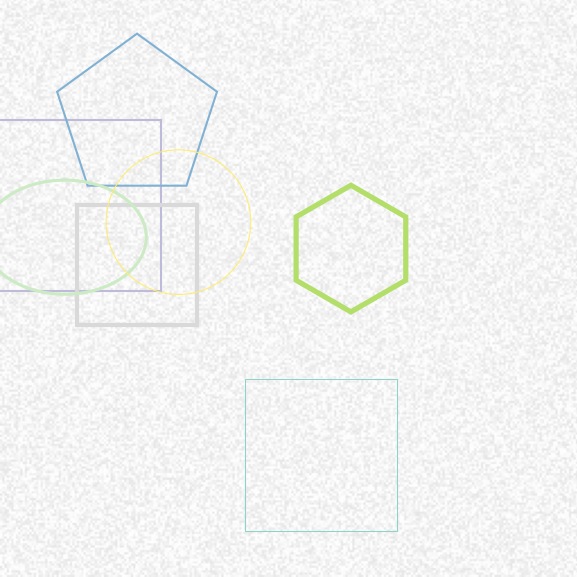[{"shape": "square", "thickness": 0.5, "radius": 0.66, "center": [0.556, 0.211]}, {"shape": "square", "thickness": 1, "radius": 0.74, "center": [0.13, 0.643]}, {"shape": "pentagon", "thickness": 1, "radius": 0.73, "center": [0.237, 0.795]}, {"shape": "hexagon", "thickness": 2.5, "radius": 0.55, "center": [0.608, 0.569]}, {"shape": "square", "thickness": 2, "radius": 0.52, "center": [0.237, 0.541]}, {"shape": "oval", "thickness": 1.5, "radius": 0.71, "center": [0.112, 0.588]}, {"shape": "circle", "thickness": 0.5, "radius": 0.63, "center": [0.309, 0.614]}]